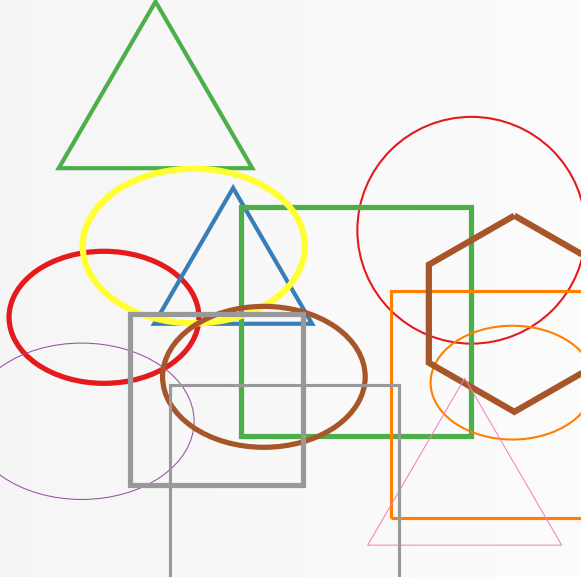[{"shape": "circle", "thickness": 1, "radius": 0.98, "center": [0.811, 0.6]}, {"shape": "oval", "thickness": 2.5, "radius": 0.82, "center": [0.179, 0.45]}, {"shape": "triangle", "thickness": 2, "radius": 0.78, "center": [0.401, 0.517]}, {"shape": "square", "thickness": 2.5, "radius": 0.99, "center": [0.613, 0.442]}, {"shape": "triangle", "thickness": 2, "radius": 0.96, "center": [0.268, 0.804]}, {"shape": "oval", "thickness": 0.5, "radius": 0.97, "center": [0.141, 0.27]}, {"shape": "square", "thickness": 1.5, "radius": 0.98, "center": [0.869, 0.299]}, {"shape": "oval", "thickness": 1, "radius": 0.7, "center": [0.882, 0.337]}, {"shape": "oval", "thickness": 3, "radius": 0.96, "center": [0.333, 0.573]}, {"shape": "oval", "thickness": 2.5, "radius": 0.87, "center": [0.454, 0.347]}, {"shape": "hexagon", "thickness": 3, "radius": 0.85, "center": [0.885, 0.456]}, {"shape": "triangle", "thickness": 0.5, "radius": 0.96, "center": [0.799, 0.152]}, {"shape": "square", "thickness": 2.5, "radius": 0.74, "center": [0.372, 0.307]}, {"shape": "square", "thickness": 1.5, "radius": 0.98, "center": [0.489, 0.136]}]